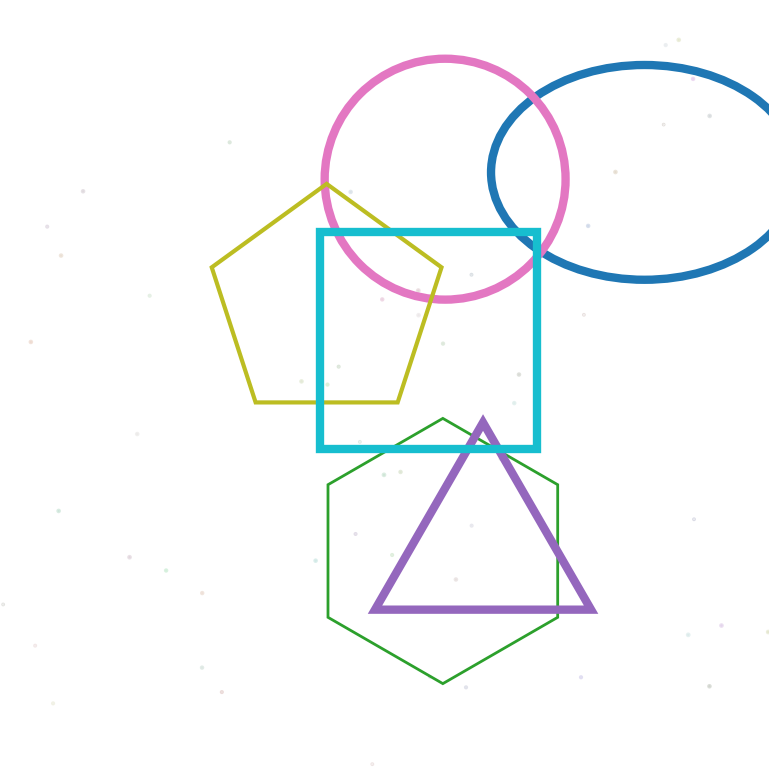[{"shape": "oval", "thickness": 3, "radius": 1.0, "center": [0.837, 0.776]}, {"shape": "hexagon", "thickness": 1, "radius": 0.86, "center": [0.575, 0.284]}, {"shape": "triangle", "thickness": 3, "radius": 0.81, "center": [0.627, 0.289]}, {"shape": "circle", "thickness": 3, "radius": 0.78, "center": [0.578, 0.767]}, {"shape": "pentagon", "thickness": 1.5, "radius": 0.78, "center": [0.424, 0.604]}, {"shape": "square", "thickness": 3, "radius": 0.7, "center": [0.557, 0.558]}]